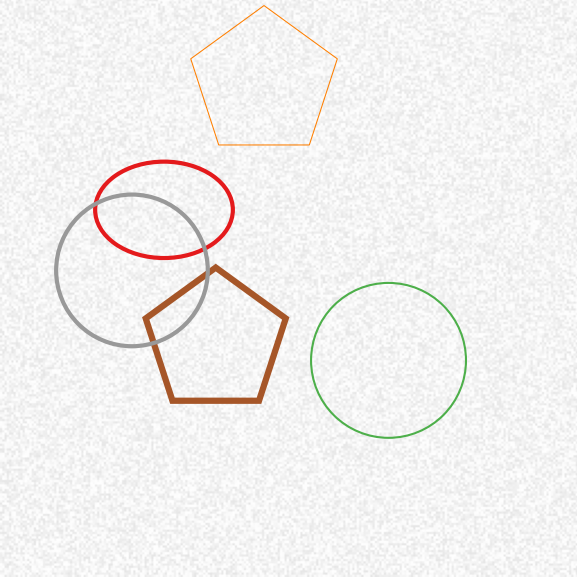[{"shape": "oval", "thickness": 2, "radius": 0.6, "center": [0.284, 0.636]}, {"shape": "circle", "thickness": 1, "radius": 0.67, "center": [0.673, 0.375]}, {"shape": "pentagon", "thickness": 0.5, "radius": 0.67, "center": [0.457, 0.856]}, {"shape": "pentagon", "thickness": 3, "radius": 0.64, "center": [0.374, 0.408]}, {"shape": "circle", "thickness": 2, "radius": 0.66, "center": [0.229, 0.531]}]